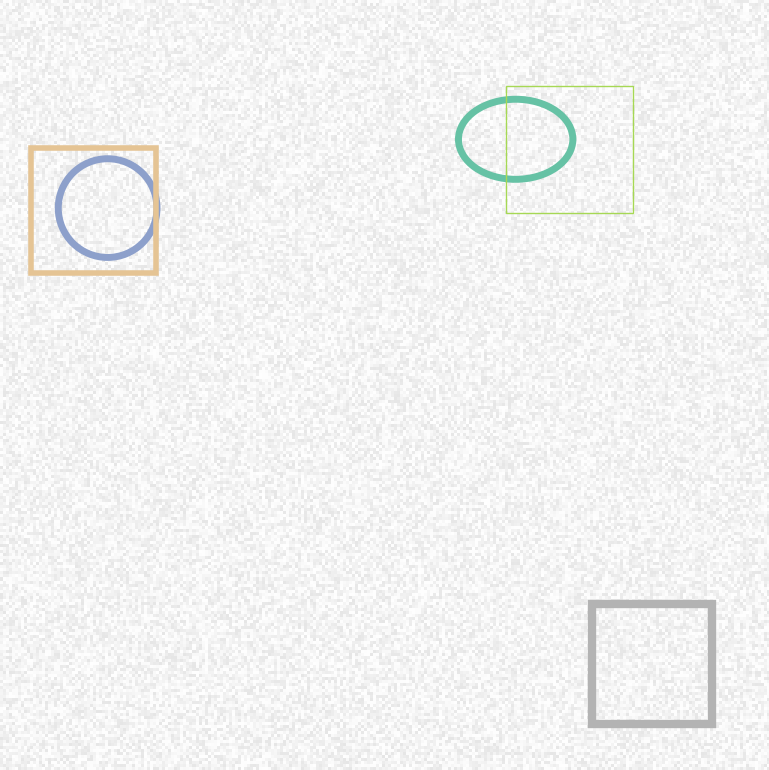[{"shape": "oval", "thickness": 2.5, "radius": 0.37, "center": [0.67, 0.819]}, {"shape": "circle", "thickness": 2.5, "radius": 0.32, "center": [0.14, 0.73]}, {"shape": "square", "thickness": 0.5, "radius": 0.41, "center": [0.739, 0.806]}, {"shape": "square", "thickness": 2, "radius": 0.41, "center": [0.121, 0.727]}, {"shape": "square", "thickness": 3, "radius": 0.39, "center": [0.846, 0.138]}]